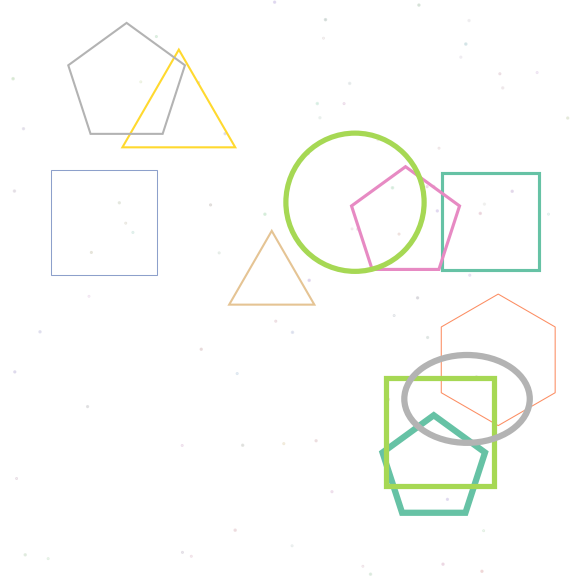[{"shape": "pentagon", "thickness": 3, "radius": 0.47, "center": [0.751, 0.187]}, {"shape": "square", "thickness": 1.5, "radius": 0.42, "center": [0.849, 0.616]}, {"shape": "hexagon", "thickness": 0.5, "radius": 0.57, "center": [0.863, 0.376]}, {"shape": "square", "thickness": 0.5, "radius": 0.46, "center": [0.18, 0.614]}, {"shape": "pentagon", "thickness": 1.5, "radius": 0.49, "center": [0.702, 0.612]}, {"shape": "square", "thickness": 2.5, "radius": 0.47, "center": [0.762, 0.252]}, {"shape": "circle", "thickness": 2.5, "radius": 0.6, "center": [0.615, 0.649]}, {"shape": "triangle", "thickness": 1, "radius": 0.56, "center": [0.31, 0.8]}, {"shape": "triangle", "thickness": 1, "radius": 0.43, "center": [0.471, 0.514]}, {"shape": "oval", "thickness": 3, "radius": 0.54, "center": [0.809, 0.308]}, {"shape": "pentagon", "thickness": 1, "radius": 0.53, "center": [0.219, 0.853]}]